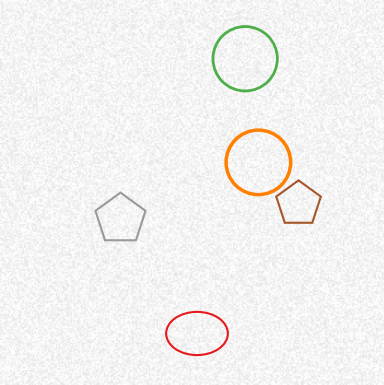[{"shape": "oval", "thickness": 1.5, "radius": 0.4, "center": [0.512, 0.134]}, {"shape": "circle", "thickness": 2, "radius": 0.42, "center": [0.637, 0.847]}, {"shape": "circle", "thickness": 2.5, "radius": 0.42, "center": [0.671, 0.578]}, {"shape": "pentagon", "thickness": 1.5, "radius": 0.3, "center": [0.775, 0.471]}, {"shape": "pentagon", "thickness": 1.5, "radius": 0.34, "center": [0.313, 0.431]}]